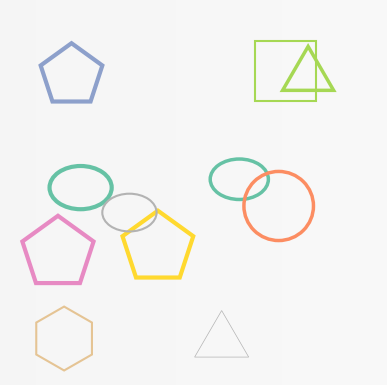[{"shape": "oval", "thickness": 2.5, "radius": 0.38, "center": [0.618, 0.534]}, {"shape": "oval", "thickness": 3, "radius": 0.4, "center": [0.208, 0.513]}, {"shape": "circle", "thickness": 2.5, "radius": 0.45, "center": [0.719, 0.465]}, {"shape": "pentagon", "thickness": 3, "radius": 0.42, "center": [0.185, 0.804]}, {"shape": "pentagon", "thickness": 3, "radius": 0.48, "center": [0.15, 0.343]}, {"shape": "square", "thickness": 1.5, "radius": 0.39, "center": [0.736, 0.816]}, {"shape": "triangle", "thickness": 2.5, "radius": 0.38, "center": [0.795, 0.803]}, {"shape": "pentagon", "thickness": 3, "radius": 0.48, "center": [0.407, 0.357]}, {"shape": "hexagon", "thickness": 1.5, "radius": 0.41, "center": [0.165, 0.121]}, {"shape": "oval", "thickness": 1.5, "radius": 0.35, "center": [0.334, 0.448]}, {"shape": "triangle", "thickness": 0.5, "radius": 0.4, "center": [0.572, 0.113]}]